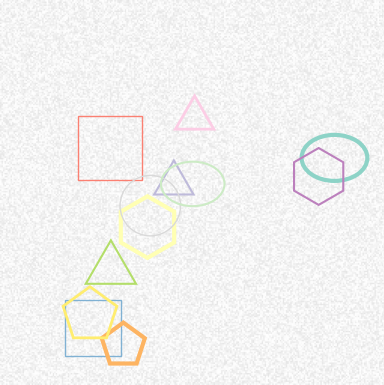[{"shape": "oval", "thickness": 3, "radius": 0.43, "center": [0.869, 0.59]}, {"shape": "hexagon", "thickness": 3, "radius": 0.4, "center": [0.383, 0.41]}, {"shape": "triangle", "thickness": 1.5, "radius": 0.29, "center": [0.452, 0.524]}, {"shape": "square", "thickness": 1, "radius": 0.42, "center": [0.287, 0.616]}, {"shape": "square", "thickness": 1, "radius": 0.36, "center": [0.241, 0.148]}, {"shape": "pentagon", "thickness": 3, "radius": 0.29, "center": [0.32, 0.103]}, {"shape": "triangle", "thickness": 1.5, "radius": 0.38, "center": [0.288, 0.301]}, {"shape": "triangle", "thickness": 2, "radius": 0.29, "center": [0.505, 0.693]}, {"shape": "circle", "thickness": 1, "radius": 0.39, "center": [0.39, 0.466]}, {"shape": "hexagon", "thickness": 1.5, "radius": 0.37, "center": [0.828, 0.542]}, {"shape": "oval", "thickness": 1.5, "radius": 0.41, "center": [0.501, 0.522]}, {"shape": "pentagon", "thickness": 2, "radius": 0.37, "center": [0.234, 0.182]}]